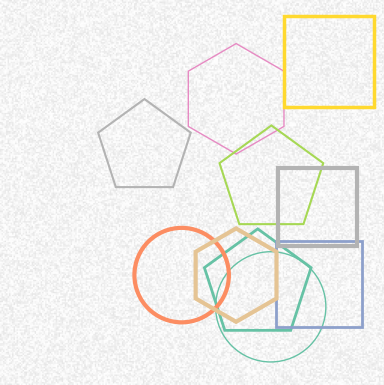[{"shape": "circle", "thickness": 1, "radius": 0.72, "center": [0.703, 0.203]}, {"shape": "pentagon", "thickness": 2, "radius": 0.73, "center": [0.669, 0.26]}, {"shape": "circle", "thickness": 3, "radius": 0.61, "center": [0.472, 0.285]}, {"shape": "square", "thickness": 2, "radius": 0.56, "center": [0.827, 0.261]}, {"shape": "hexagon", "thickness": 1, "radius": 0.72, "center": [0.613, 0.743]}, {"shape": "pentagon", "thickness": 1.5, "radius": 0.71, "center": [0.705, 0.532]}, {"shape": "square", "thickness": 2.5, "radius": 0.59, "center": [0.854, 0.84]}, {"shape": "hexagon", "thickness": 3, "radius": 0.61, "center": [0.613, 0.285]}, {"shape": "square", "thickness": 3, "radius": 0.51, "center": [0.825, 0.463]}, {"shape": "pentagon", "thickness": 1.5, "radius": 0.63, "center": [0.375, 0.616]}]